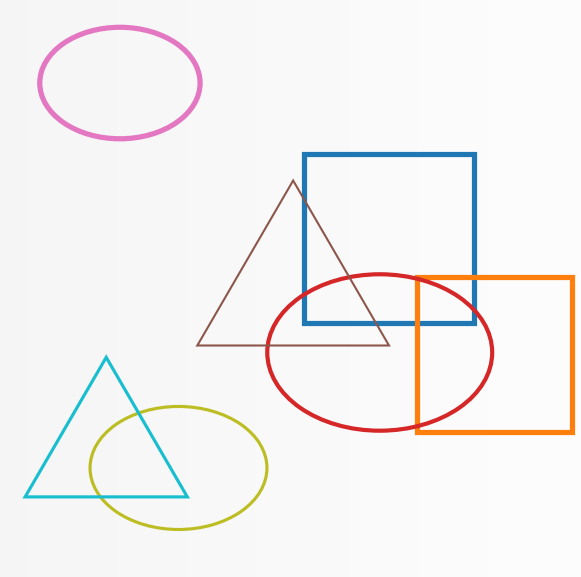[{"shape": "square", "thickness": 2.5, "radius": 0.73, "center": [0.67, 0.586]}, {"shape": "square", "thickness": 2.5, "radius": 0.67, "center": [0.85, 0.385]}, {"shape": "oval", "thickness": 2, "radius": 0.97, "center": [0.653, 0.389]}, {"shape": "triangle", "thickness": 1, "radius": 0.95, "center": [0.504, 0.496]}, {"shape": "oval", "thickness": 2.5, "radius": 0.69, "center": [0.206, 0.855]}, {"shape": "oval", "thickness": 1.5, "radius": 0.76, "center": [0.307, 0.189]}, {"shape": "triangle", "thickness": 1.5, "radius": 0.81, "center": [0.183, 0.219]}]